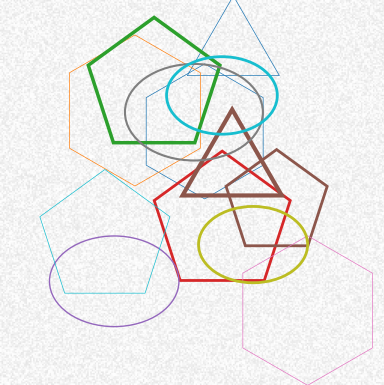[{"shape": "hexagon", "thickness": 0.5, "radius": 0.88, "center": [0.532, 0.659]}, {"shape": "triangle", "thickness": 0.5, "radius": 0.69, "center": [0.606, 0.873]}, {"shape": "hexagon", "thickness": 0.5, "radius": 0.98, "center": [0.35, 0.713]}, {"shape": "pentagon", "thickness": 2.5, "radius": 0.9, "center": [0.4, 0.775]}, {"shape": "pentagon", "thickness": 2, "radius": 0.93, "center": [0.577, 0.422]}, {"shape": "oval", "thickness": 1, "radius": 0.84, "center": [0.297, 0.269]}, {"shape": "pentagon", "thickness": 2, "radius": 0.69, "center": [0.718, 0.473]}, {"shape": "triangle", "thickness": 3, "radius": 0.74, "center": [0.603, 0.567]}, {"shape": "hexagon", "thickness": 0.5, "radius": 0.97, "center": [0.799, 0.193]}, {"shape": "oval", "thickness": 1.5, "radius": 0.9, "center": [0.504, 0.709]}, {"shape": "oval", "thickness": 2, "radius": 0.71, "center": [0.657, 0.365]}, {"shape": "pentagon", "thickness": 0.5, "radius": 0.89, "center": [0.272, 0.382]}, {"shape": "oval", "thickness": 2, "radius": 0.72, "center": [0.576, 0.752]}]